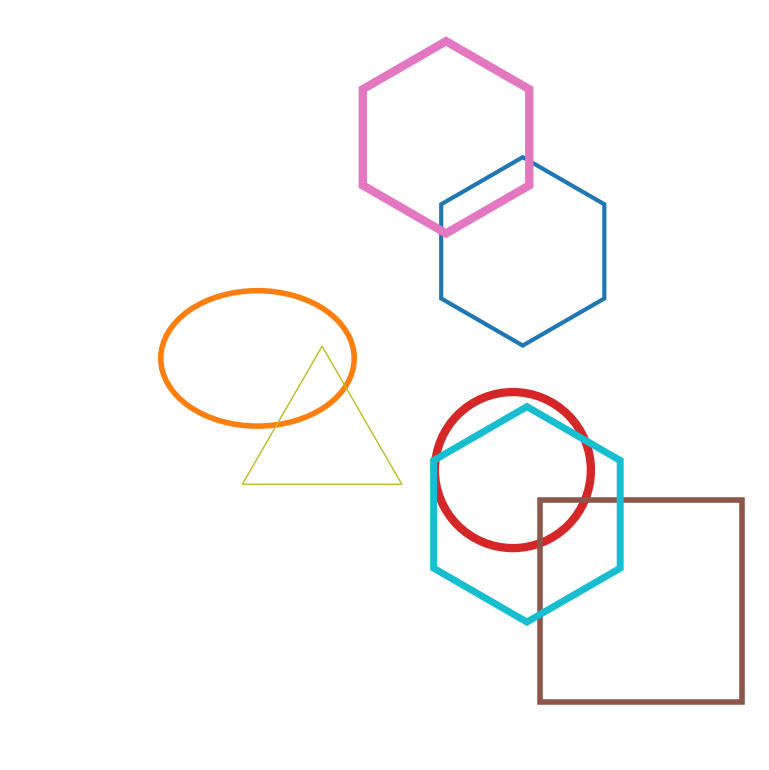[{"shape": "hexagon", "thickness": 1.5, "radius": 0.61, "center": [0.679, 0.674]}, {"shape": "oval", "thickness": 2, "radius": 0.63, "center": [0.334, 0.535]}, {"shape": "circle", "thickness": 3, "radius": 0.51, "center": [0.666, 0.39]}, {"shape": "square", "thickness": 2, "radius": 0.66, "center": [0.833, 0.219]}, {"shape": "hexagon", "thickness": 3, "radius": 0.62, "center": [0.579, 0.822]}, {"shape": "triangle", "thickness": 0.5, "radius": 0.6, "center": [0.418, 0.431]}, {"shape": "hexagon", "thickness": 2.5, "radius": 0.7, "center": [0.684, 0.332]}]